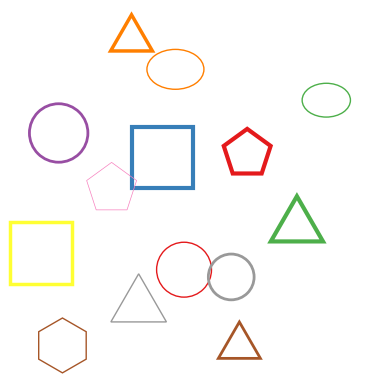[{"shape": "circle", "thickness": 1, "radius": 0.36, "center": [0.478, 0.3]}, {"shape": "pentagon", "thickness": 3, "radius": 0.32, "center": [0.642, 0.601]}, {"shape": "square", "thickness": 3, "radius": 0.39, "center": [0.422, 0.59]}, {"shape": "triangle", "thickness": 3, "radius": 0.39, "center": [0.771, 0.412]}, {"shape": "oval", "thickness": 1, "radius": 0.31, "center": [0.848, 0.74]}, {"shape": "circle", "thickness": 2, "radius": 0.38, "center": [0.152, 0.655]}, {"shape": "triangle", "thickness": 2.5, "radius": 0.31, "center": [0.342, 0.899]}, {"shape": "oval", "thickness": 1, "radius": 0.37, "center": [0.456, 0.82]}, {"shape": "square", "thickness": 2.5, "radius": 0.4, "center": [0.107, 0.342]}, {"shape": "triangle", "thickness": 2, "radius": 0.32, "center": [0.622, 0.101]}, {"shape": "hexagon", "thickness": 1, "radius": 0.36, "center": [0.162, 0.103]}, {"shape": "pentagon", "thickness": 0.5, "radius": 0.34, "center": [0.29, 0.51]}, {"shape": "triangle", "thickness": 1, "radius": 0.42, "center": [0.36, 0.206]}, {"shape": "circle", "thickness": 2, "radius": 0.3, "center": [0.601, 0.281]}]